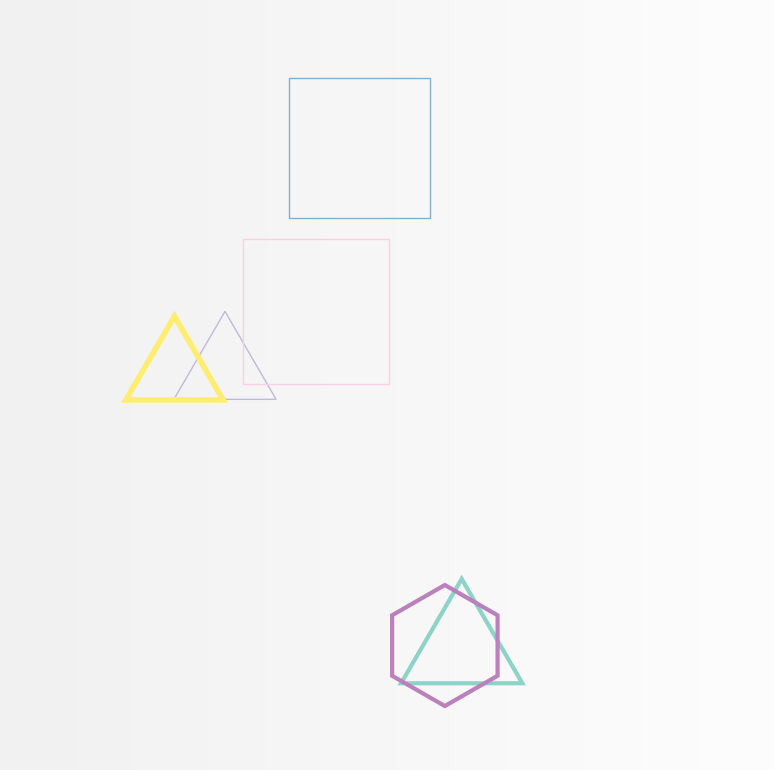[{"shape": "triangle", "thickness": 1.5, "radius": 0.45, "center": [0.596, 0.158]}, {"shape": "triangle", "thickness": 0.5, "radius": 0.38, "center": [0.29, 0.519]}, {"shape": "square", "thickness": 0.5, "radius": 0.45, "center": [0.464, 0.808]}, {"shape": "square", "thickness": 0.5, "radius": 0.47, "center": [0.407, 0.595]}, {"shape": "hexagon", "thickness": 1.5, "radius": 0.39, "center": [0.574, 0.162]}, {"shape": "triangle", "thickness": 2, "radius": 0.36, "center": [0.225, 0.517]}]